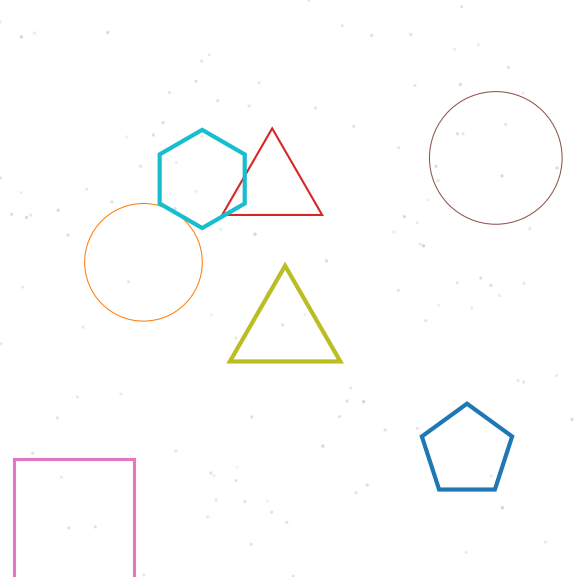[{"shape": "pentagon", "thickness": 2, "radius": 0.41, "center": [0.809, 0.218]}, {"shape": "circle", "thickness": 0.5, "radius": 0.51, "center": [0.248, 0.545]}, {"shape": "triangle", "thickness": 1, "radius": 0.5, "center": [0.471, 0.677]}, {"shape": "circle", "thickness": 0.5, "radius": 0.57, "center": [0.859, 0.726]}, {"shape": "square", "thickness": 1.5, "radius": 0.52, "center": [0.129, 0.101]}, {"shape": "triangle", "thickness": 2, "radius": 0.55, "center": [0.494, 0.428]}, {"shape": "hexagon", "thickness": 2, "radius": 0.43, "center": [0.35, 0.689]}]